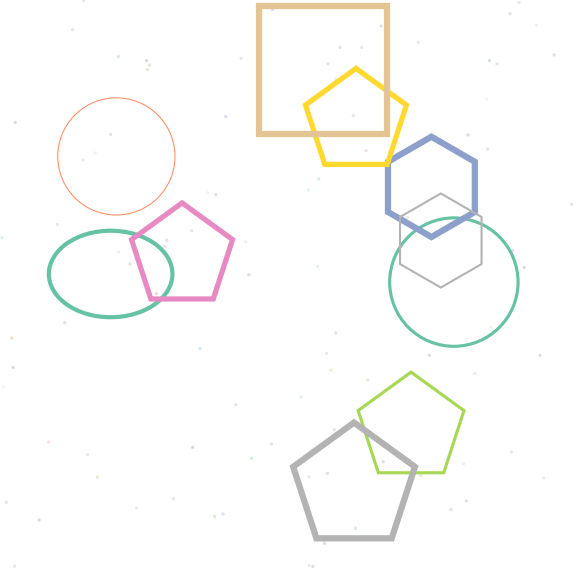[{"shape": "circle", "thickness": 1.5, "radius": 0.56, "center": [0.786, 0.511]}, {"shape": "oval", "thickness": 2, "radius": 0.53, "center": [0.192, 0.525]}, {"shape": "circle", "thickness": 0.5, "radius": 0.51, "center": [0.202, 0.728]}, {"shape": "hexagon", "thickness": 3, "radius": 0.43, "center": [0.747, 0.676]}, {"shape": "pentagon", "thickness": 2.5, "radius": 0.46, "center": [0.315, 0.556]}, {"shape": "pentagon", "thickness": 1.5, "radius": 0.48, "center": [0.712, 0.258]}, {"shape": "pentagon", "thickness": 2.5, "radius": 0.46, "center": [0.616, 0.789]}, {"shape": "square", "thickness": 3, "radius": 0.56, "center": [0.56, 0.878]}, {"shape": "pentagon", "thickness": 3, "radius": 0.55, "center": [0.613, 0.157]}, {"shape": "hexagon", "thickness": 1, "radius": 0.41, "center": [0.763, 0.583]}]